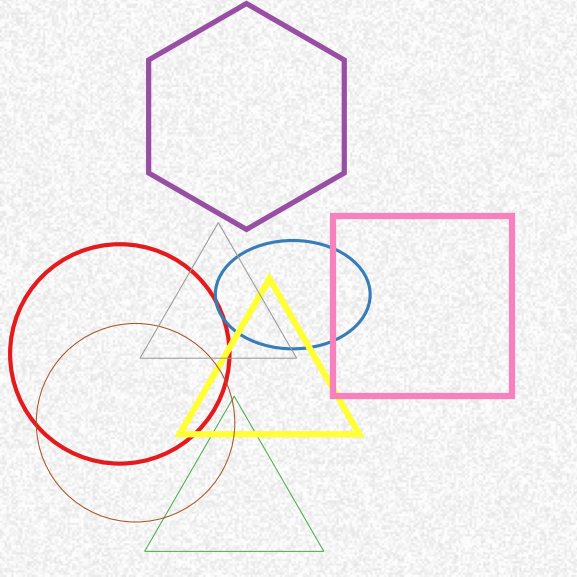[{"shape": "circle", "thickness": 2, "radius": 0.95, "center": [0.207, 0.386]}, {"shape": "oval", "thickness": 1.5, "radius": 0.67, "center": [0.507, 0.489]}, {"shape": "triangle", "thickness": 0.5, "radius": 0.9, "center": [0.406, 0.134]}, {"shape": "hexagon", "thickness": 2.5, "radius": 0.98, "center": [0.427, 0.797]}, {"shape": "triangle", "thickness": 3, "radius": 0.9, "center": [0.467, 0.337]}, {"shape": "circle", "thickness": 0.5, "radius": 0.86, "center": [0.235, 0.267]}, {"shape": "square", "thickness": 3, "radius": 0.78, "center": [0.732, 0.469]}, {"shape": "triangle", "thickness": 0.5, "radius": 0.78, "center": [0.378, 0.457]}]